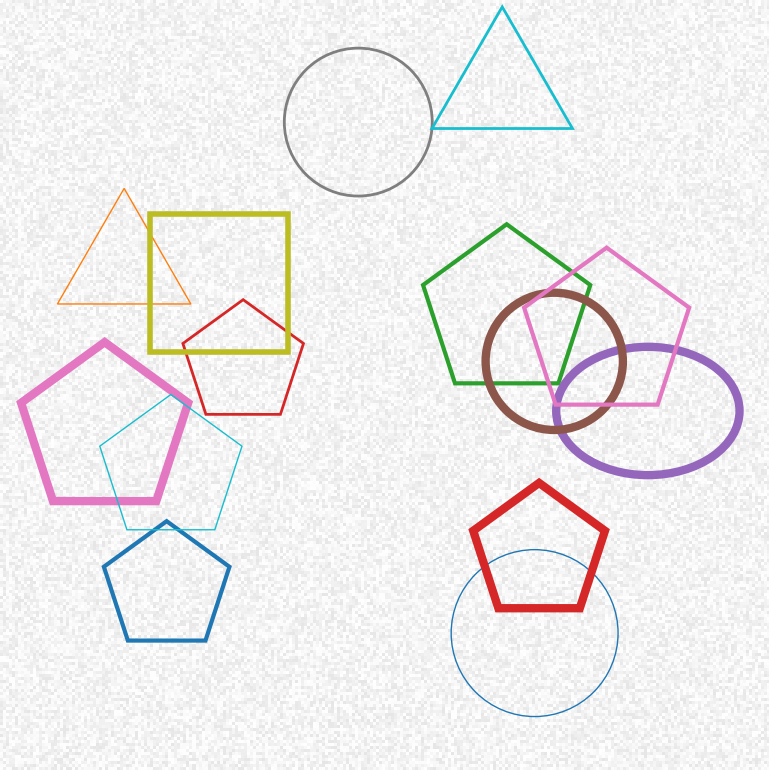[{"shape": "circle", "thickness": 0.5, "radius": 0.54, "center": [0.694, 0.178]}, {"shape": "pentagon", "thickness": 1.5, "radius": 0.43, "center": [0.216, 0.237]}, {"shape": "triangle", "thickness": 0.5, "radius": 0.5, "center": [0.161, 0.655]}, {"shape": "pentagon", "thickness": 1.5, "radius": 0.57, "center": [0.658, 0.595]}, {"shape": "pentagon", "thickness": 1, "radius": 0.41, "center": [0.316, 0.528]}, {"shape": "pentagon", "thickness": 3, "radius": 0.45, "center": [0.7, 0.283]}, {"shape": "oval", "thickness": 3, "radius": 0.6, "center": [0.841, 0.466]}, {"shape": "circle", "thickness": 3, "radius": 0.45, "center": [0.72, 0.531]}, {"shape": "pentagon", "thickness": 3, "radius": 0.57, "center": [0.136, 0.442]}, {"shape": "pentagon", "thickness": 1.5, "radius": 0.56, "center": [0.788, 0.566]}, {"shape": "circle", "thickness": 1, "radius": 0.48, "center": [0.465, 0.841]}, {"shape": "square", "thickness": 2, "radius": 0.45, "center": [0.284, 0.633]}, {"shape": "triangle", "thickness": 1, "radius": 0.53, "center": [0.652, 0.886]}, {"shape": "pentagon", "thickness": 0.5, "radius": 0.49, "center": [0.222, 0.391]}]